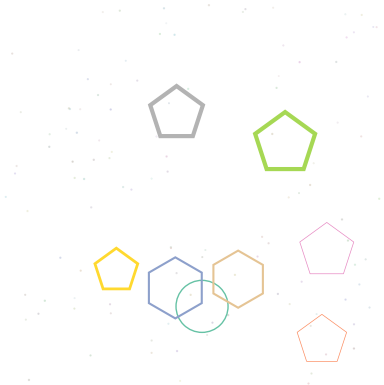[{"shape": "circle", "thickness": 1, "radius": 0.34, "center": [0.525, 0.204]}, {"shape": "pentagon", "thickness": 0.5, "radius": 0.34, "center": [0.836, 0.116]}, {"shape": "hexagon", "thickness": 1.5, "radius": 0.4, "center": [0.455, 0.252]}, {"shape": "pentagon", "thickness": 0.5, "radius": 0.37, "center": [0.849, 0.349]}, {"shape": "pentagon", "thickness": 3, "radius": 0.41, "center": [0.741, 0.627]}, {"shape": "pentagon", "thickness": 2, "radius": 0.29, "center": [0.302, 0.297]}, {"shape": "hexagon", "thickness": 1.5, "radius": 0.37, "center": [0.619, 0.275]}, {"shape": "pentagon", "thickness": 3, "radius": 0.36, "center": [0.459, 0.705]}]